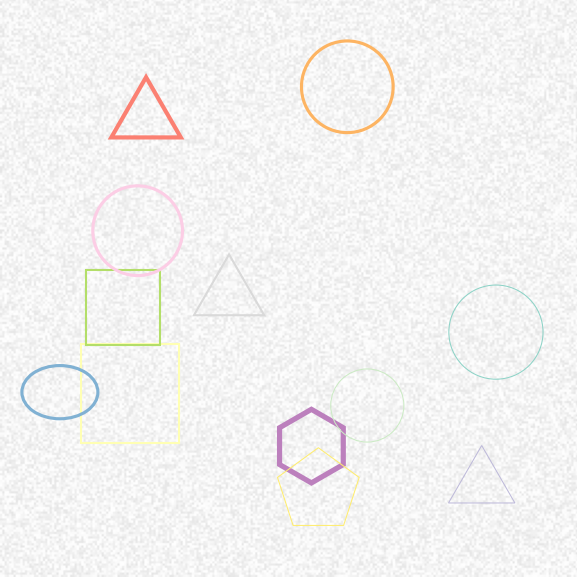[{"shape": "circle", "thickness": 0.5, "radius": 0.41, "center": [0.859, 0.424]}, {"shape": "square", "thickness": 1, "radius": 0.43, "center": [0.225, 0.318]}, {"shape": "triangle", "thickness": 0.5, "radius": 0.33, "center": [0.834, 0.161]}, {"shape": "triangle", "thickness": 2, "radius": 0.35, "center": [0.253, 0.796]}, {"shape": "oval", "thickness": 1.5, "radius": 0.33, "center": [0.104, 0.32]}, {"shape": "circle", "thickness": 1.5, "radius": 0.4, "center": [0.601, 0.849]}, {"shape": "square", "thickness": 1, "radius": 0.32, "center": [0.213, 0.467]}, {"shape": "circle", "thickness": 1.5, "radius": 0.39, "center": [0.238, 0.6]}, {"shape": "triangle", "thickness": 1, "radius": 0.35, "center": [0.397, 0.488]}, {"shape": "hexagon", "thickness": 2.5, "radius": 0.32, "center": [0.539, 0.227]}, {"shape": "circle", "thickness": 0.5, "radius": 0.32, "center": [0.636, 0.297]}, {"shape": "pentagon", "thickness": 0.5, "radius": 0.37, "center": [0.551, 0.149]}]